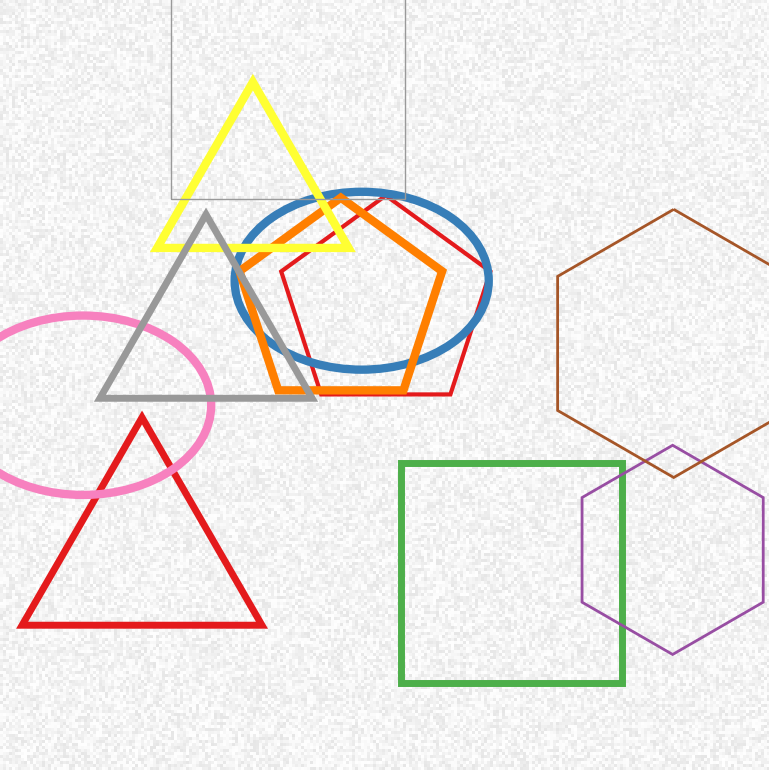[{"shape": "triangle", "thickness": 2.5, "radius": 0.9, "center": [0.184, 0.278]}, {"shape": "pentagon", "thickness": 1.5, "radius": 0.71, "center": [0.501, 0.603]}, {"shape": "oval", "thickness": 3, "radius": 0.83, "center": [0.47, 0.635]}, {"shape": "square", "thickness": 2.5, "radius": 0.72, "center": [0.664, 0.256]}, {"shape": "hexagon", "thickness": 1, "radius": 0.68, "center": [0.874, 0.286]}, {"shape": "pentagon", "thickness": 3, "radius": 0.69, "center": [0.443, 0.605]}, {"shape": "triangle", "thickness": 3, "radius": 0.72, "center": [0.328, 0.75]}, {"shape": "hexagon", "thickness": 1, "radius": 0.87, "center": [0.875, 0.554]}, {"shape": "oval", "thickness": 3, "radius": 0.83, "center": [0.108, 0.474]}, {"shape": "triangle", "thickness": 2.5, "radius": 0.8, "center": [0.268, 0.562]}, {"shape": "square", "thickness": 0.5, "radius": 0.76, "center": [0.374, 0.893]}]